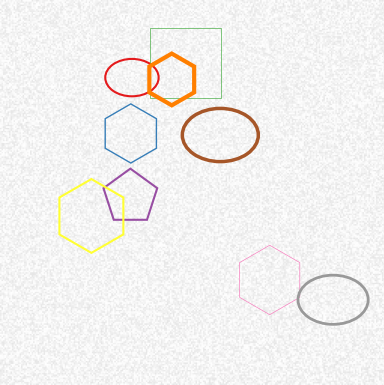[{"shape": "oval", "thickness": 1.5, "radius": 0.35, "center": [0.343, 0.798]}, {"shape": "hexagon", "thickness": 1, "radius": 0.38, "center": [0.34, 0.653]}, {"shape": "square", "thickness": 0.5, "radius": 0.46, "center": [0.482, 0.836]}, {"shape": "pentagon", "thickness": 1.5, "radius": 0.37, "center": [0.339, 0.489]}, {"shape": "hexagon", "thickness": 3, "radius": 0.34, "center": [0.446, 0.794]}, {"shape": "hexagon", "thickness": 1.5, "radius": 0.48, "center": [0.237, 0.439]}, {"shape": "oval", "thickness": 2.5, "radius": 0.49, "center": [0.572, 0.649]}, {"shape": "hexagon", "thickness": 0.5, "radius": 0.45, "center": [0.7, 0.273]}, {"shape": "oval", "thickness": 2, "radius": 0.46, "center": [0.865, 0.221]}]